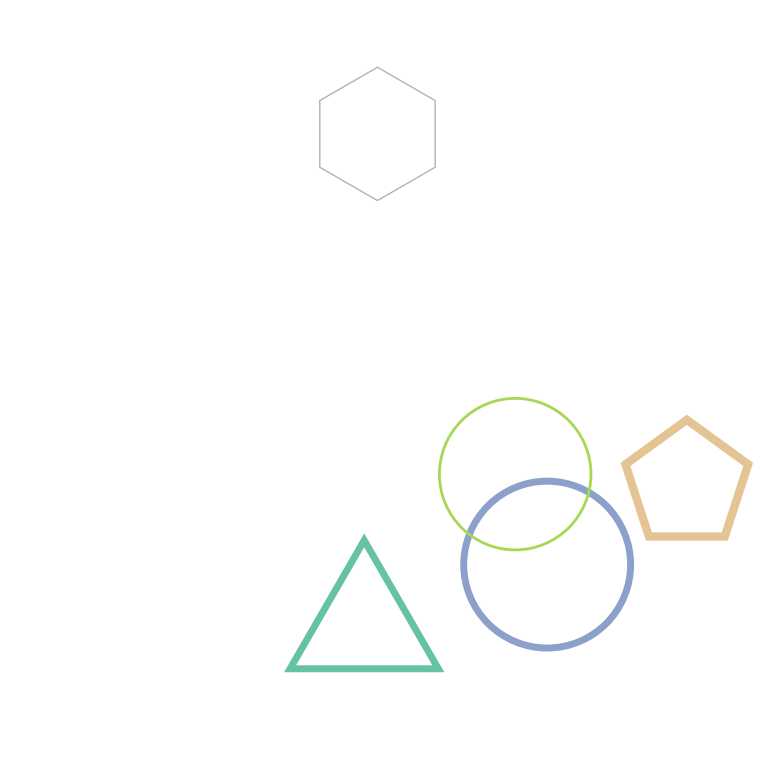[{"shape": "triangle", "thickness": 2.5, "radius": 0.56, "center": [0.473, 0.187]}, {"shape": "circle", "thickness": 2.5, "radius": 0.54, "center": [0.711, 0.267]}, {"shape": "circle", "thickness": 1, "radius": 0.49, "center": [0.669, 0.384]}, {"shape": "pentagon", "thickness": 3, "radius": 0.42, "center": [0.892, 0.371]}, {"shape": "hexagon", "thickness": 0.5, "radius": 0.43, "center": [0.49, 0.826]}]